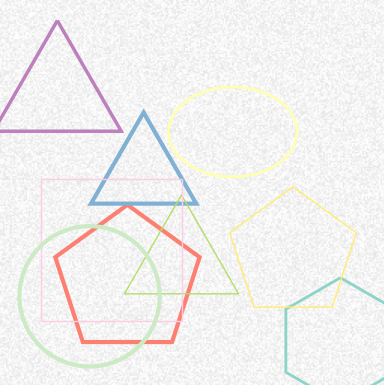[{"shape": "hexagon", "thickness": 2, "radius": 0.82, "center": [0.884, 0.115]}, {"shape": "oval", "thickness": 2, "radius": 0.83, "center": [0.605, 0.657]}, {"shape": "pentagon", "thickness": 3, "radius": 0.99, "center": [0.331, 0.271]}, {"shape": "triangle", "thickness": 3, "radius": 0.79, "center": [0.373, 0.55]}, {"shape": "triangle", "thickness": 1, "radius": 0.86, "center": [0.471, 0.322]}, {"shape": "square", "thickness": 1, "radius": 0.92, "center": [0.29, 0.351]}, {"shape": "triangle", "thickness": 2.5, "radius": 0.96, "center": [0.149, 0.755]}, {"shape": "circle", "thickness": 3, "radius": 0.91, "center": [0.233, 0.23]}, {"shape": "pentagon", "thickness": 1, "radius": 0.86, "center": [0.761, 0.342]}]